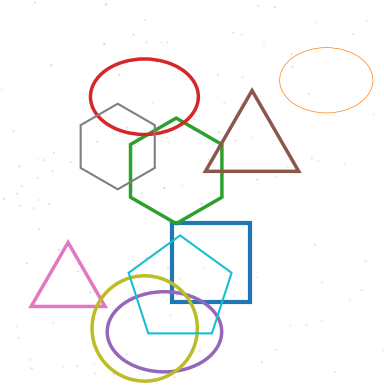[{"shape": "square", "thickness": 3, "radius": 0.51, "center": [0.548, 0.319]}, {"shape": "oval", "thickness": 0.5, "radius": 0.61, "center": [0.848, 0.792]}, {"shape": "hexagon", "thickness": 2.5, "radius": 0.69, "center": [0.458, 0.556]}, {"shape": "oval", "thickness": 2.5, "radius": 0.7, "center": [0.375, 0.749]}, {"shape": "oval", "thickness": 2.5, "radius": 0.74, "center": [0.427, 0.138]}, {"shape": "triangle", "thickness": 2.5, "radius": 0.7, "center": [0.655, 0.625]}, {"shape": "triangle", "thickness": 2.5, "radius": 0.55, "center": [0.177, 0.259]}, {"shape": "hexagon", "thickness": 1.5, "radius": 0.56, "center": [0.306, 0.619]}, {"shape": "circle", "thickness": 2.5, "radius": 0.68, "center": [0.376, 0.147]}, {"shape": "pentagon", "thickness": 1.5, "radius": 0.7, "center": [0.468, 0.248]}]